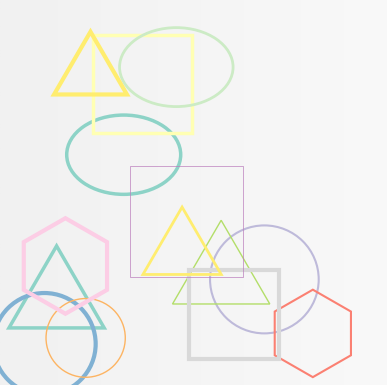[{"shape": "triangle", "thickness": 2.5, "radius": 0.71, "center": [0.146, 0.219]}, {"shape": "oval", "thickness": 2.5, "radius": 0.74, "center": [0.319, 0.598]}, {"shape": "square", "thickness": 2.5, "radius": 0.64, "center": [0.367, 0.782]}, {"shape": "circle", "thickness": 1.5, "radius": 0.7, "center": [0.682, 0.274]}, {"shape": "hexagon", "thickness": 1.5, "radius": 0.57, "center": [0.807, 0.134]}, {"shape": "circle", "thickness": 3, "radius": 0.66, "center": [0.115, 0.107]}, {"shape": "circle", "thickness": 1, "radius": 0.51, "center": [0.221, 0.122]}, {"shape": "triangle", "thickness": 1, "radius": 0.72, "center": [0.571, 0.283]}, {"shape": "hexagon", "thickness": 3, "radius": 0.62, "center": [0.169, 0.309]}, {"shape": "square", "thickness": 3, "radius": 0.58, "center": [0.604, 0.183]}, {"shape": "square", "thickness": 0.5, "radius": 0.72, "center": [0.481, 0.424]}, {"shape": "oval", "thickness": 2, "radius": 0.73, "center": [0.455, 0.826]}, {"shape": "triangle", "thickness": 2, "radius": 0.58, "center": [0.47, 0.345]}, {"shape": "triangle", "thickness": 3, "radius": 0.54, "center": [0.234, 0.809]}]